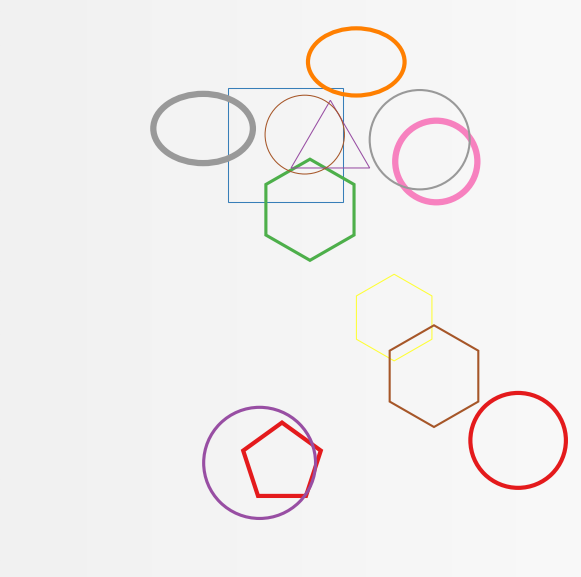[{"shape": "pentagon", "thickness": 2, "radius": 0.35, "center": [0.485, 0.197]}, {"shape": "circle", "thickness": 2, "radius": 0.41, "center": [0.891, 0.237]}, {"shape": "square", "thickness": 0.5, "radius": 0.49, "center": [0.492, 0.748]}, {"shape": "hexagon", "thickness": 1.5, "radius": 0.44, "center": [0.533, 0.636]}, {"shape": "circle", "thickness": 1.5, "radius": 0.48, "center": [0.447, 0.198]}, {"shape": "triangle", "thickness": 0.5, "radius": 0.39, "center": [0.568, 0.747]}, {"shape": "oval", "thickness": 2, "radius": 0.42, "center": [0.613, 0.892]}, {"shape": "hexagon", "thickness": 0.5, "radius": 0.38, "center": [0.678, 0.449]}, {"shape": "circle", "thickness": 0.5, "radius": 0.34, "center": [0.524, 0.766]}, {"shape": "hexagon", "thickness": 1, "radius": 0.44, "center": [0.747, 0.348]}, {"shape": "circle", "thickness": 3, "radius": 0.35, "center": [0.751, 0.719]}, {"shape": "oval", "thickness": 3, "radius": 0.43, "center": [0.349, 0.777]}, {"shape": "circle", "thickness": 1, "radius": 0.43, "center": [0.722, 0.757]}]